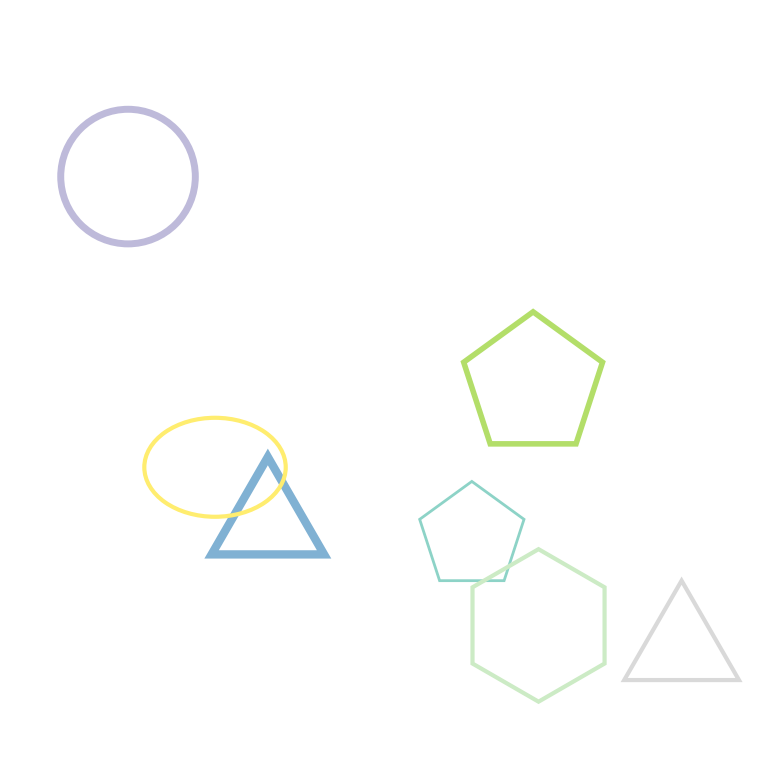[{"shape": "pentagon", "thickness": 1, "radius": 0.36, "center": [0.613, 0.304]}, {"shape": "circle", "thickness": 2.5, "radius": 0.44, "center": [0.166, 0.771]}, {"shape": "triangle", "thickness": 3, "radius": 0.42, "center": [0.348, 0.322]}, {"shape": "pentagon", "thickness": 2, "radius": 0.47, "center": [0.692, 0.5]}, {"shape": "triangle", "thickness": 1.5, "radius": 0.43, "center": [0.885, 0.16]}, {"shape": "hexagon", "thickness": 1.5, "radius": 0.5, "center": [0.699, 0.188]}, {"shape": "oval", "thickness": 1.5, "radius": 0.46, "center": [0.279, 0.393]}]